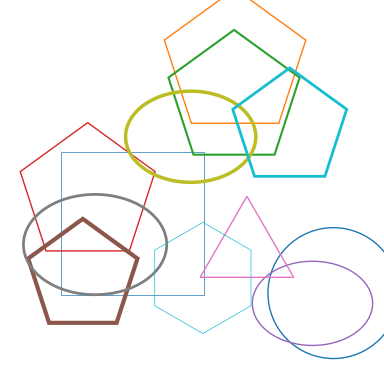[{"shape": "square", "thickness": 0.5, "radius": 0.93, "center": [0.344, 0.42]}, {"shape": "circle", "thickness": 1, "radius": 0.85, "center": [0.866, 0.239]}, {"shape": "pentagon", "thickness": 1, "radius": 0.97, "center": [0.611, 0.836]}, {"shape": "pentagon", "thickness": 1.5, "radius": 0.9, "center": [0.608, 0.743]}, {"shape": "pentagon", "thickness": 1, "radius": 0.92, "center": [0.228, 0.497]}, {"shape": "oval", "thickness": 1, "radius": 0.78, "center": [0.812, 0.212]}, {"shape": "pentagon", "thickness": 3, "radius": 0.75, "center": [0.215, 0.282]}, {"shape": "triangle", "thickness": 1, "radius": 0.7, "center": [0.641, 0.35]}, {"shape": "oval", "thickness": 2, "radius": 0.93, "center": [0.247, 0.365]}, {"shape": "oval", "thickness": 2.5, "radius": 0.85, "center": [0.495, 0.645]}, {"shape": "hexagon", "thickness": 0.5, "radius": 0.72, "center": [0.527, 0.278]}, {"shape": "pentagon", "thickness": 2, "radius": 0.78, "center": [0.753, 0.668]}]